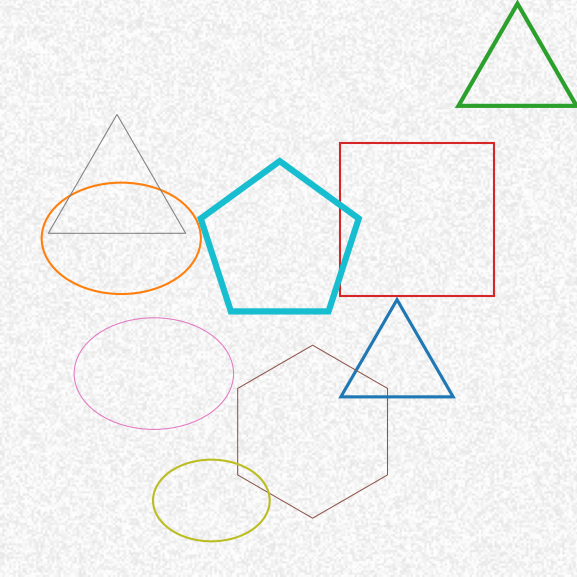[{"shape": "triangle", "thickness": 1.5, "radius": 0.56, "center": [0.687, 0.368]}, {"shape": "oval", "thickness": 1, "radius": 0.69, "center": [0.21, 0.586]}, {"shape": "triangle", "thickness": 2, "radius": 0.59, "center": [0.896, 0.875]}, {"shape": "square", "thickness": 1, "radius": 0.66, "center": [0.722, 0.618]}, {"shape": "hexagon", "thickness": 0.5, "radius": 0.75, "center": [0.541, 0.252]}, {"shape": "oval", "thickness": 0.5, "radius": 0.69, "center": [0.266, 0.352]}, {"shape": "triangle", "thickness": 0.5, "radius": 0.69, "center": [0.203, 0.664]}, {"shape": "oval", "thickness": 1, "radius": 0.51, "center": [0.366, 0.132]}, {"shape": "pentagon", "thickness": 3, "radius": 0.72, "center": [0.484, 0.576]}]